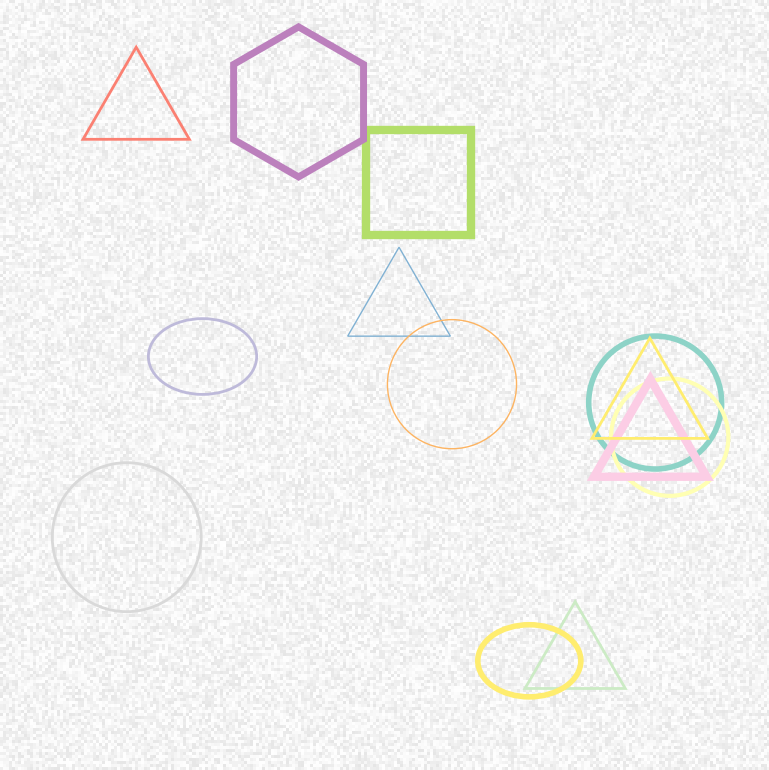[{"shape": "circle", "thickness": 2, "radius": 0.43, "center": [0.851, 0.477]}, {"shape": "circle", "thickness": 1.5, "radius": 0.38, "center": [0.87, 0.432]}, {"shape": "oval", "thickness": 1, "radius": 0.35, "center": [0.263, 0.537]}, {"shape": "triangle", "thickness": 1, "radius": 0.4, "center": [0.177, 0.859]}, {"shape": "triangle", "thickness": 0.5, "radius": 0.39, "center": [0.518, 0.602]}, {"shape": "circle", "thickness": 0.5, "radius": 0.42, "center": [0.587, 0.501]}, {"shape": "square", "thickness": 3, "radius": 0.34, "center": [0.544, 0.763]}, {"shape": "triangle", "thickness": 3, "radius": 0.42, "center": [0.845, 0.423]}, {"shape": "circle", "thickness": 1, "radius": 0.48, "center": [0.165, 0.302]}, {"shape": "hexagon", "thickness": 2.5, "radius": 0.49, "center": [0.388, 0.868]}, {"shape": "triangle", "thickness": 1, "radius": 0.38, "center": [0.747, 0.143]}, {"shape": "triangle", "thickness": 1, "radius": 0.43, "center": [0.844, 0.474]}, {"shape": "oval", "thickness": 2, "radius": 0.33, "center": [0.687, 0.142]}]